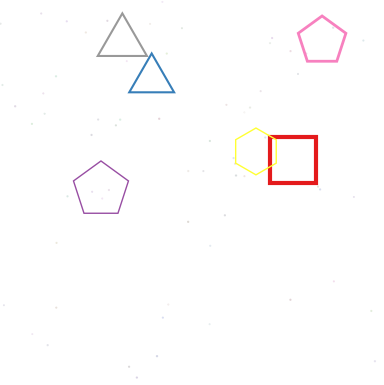[{"shape": "square", "thickness": 3, "radius": 0.3, "center": [0.76, 0.584]}, {"shape": "triangle", "thickness": 1.5, "radius": 0.34, "center": [0.394, 0.794]}, {"shape": "pentagon", "thickness": 1, "radius": 0.38, "center": [0.262, 0.507]}, {"shape": "hexagon", "thickness": 1, "radius": 0.3, "center": [0.665, 0.607]}, {"shape": "pentagon", "thickness": 2, "radius": 0.33, "center": [0.837, 0.894]}, {"shape": "triangle", "thickness": 1.5, "radius": 0.37, "center": [0.318, 0.892]}]